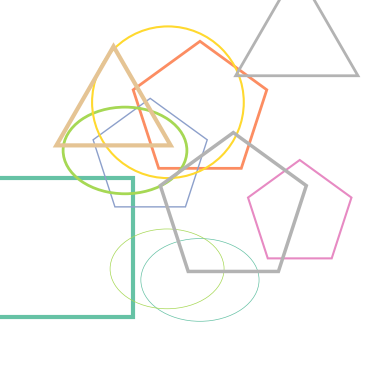[{"shape": "square", "thickness": 3, "radius": 0.9, "center": [0.166, 0.358]}, {"shape": "oval", "thickness": 0.5, "radius": 0.77, "center": [0.519, 0.273]}, {"shape": "pentagon", "thickness": 2, "radius": 0.91, "center": [0.519, 0.71]}, {"shape": "pentagon", "thickness": 1, "radius": 0.78, "center": [0.39, 0.589]}, {"shape": "pentagon", "thickness": 1.5, "radius": 0.71, "center": [0.779, 0.443]}, {"shape": "oval", "thickness": 2, "radius": 0.8, "center": [0.325, 0.609]}, {"shape": "oval", "thickness": 0.5, "radius": 0.74, "center": [0.434, 0.302]}, {"shape": "circle", "thickness": 1.5, "radius": 0.99, "center": [0.436, 0.734]}, {"shape": "triangle", "thickness": 3, "radius": 0.86, "center": [0.295, 0.708]}, {"shape": "triangle", "thickness": 2, "radius": 0.92, "center": [0.771, 0.895]}, {"shape": "pentagon", "thickness": 2.5, "radius": 1.0, "center": [0.606, 0.456]}]